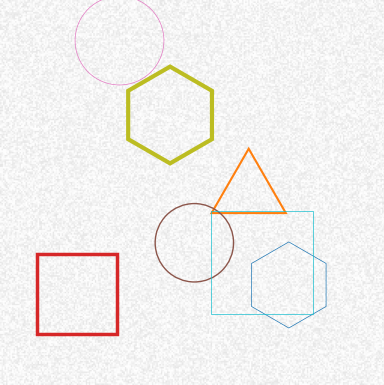[{"shape": "hexagon", "thickness": 0.5, "radius": 0.56, "center": [0.75, 0.26]}, {"shape": "triangle", "thickness": 1.5, "radius": 0.56, "center": [0.646, 0.502]}, {"shape": "square", "thickness": 2.5, "radius": 0.52, "center": [0.2, 0.237]}, {"shape": "circle", "thickness": 1, "radius": 0.51, "center": [0.505, 0.369]}, {"shape": "circle", "thickness": 0.5, "radius": 0.58, "center": [0.31, 0.895]}, {"shape": "hexagon", "thickness": 3, "radius": 0.63, "center": [0.442, 0.701]}, {"shape": "square", "thickness": 0.5, "radius": 0.67, "center": [0.681, 0.318]}]